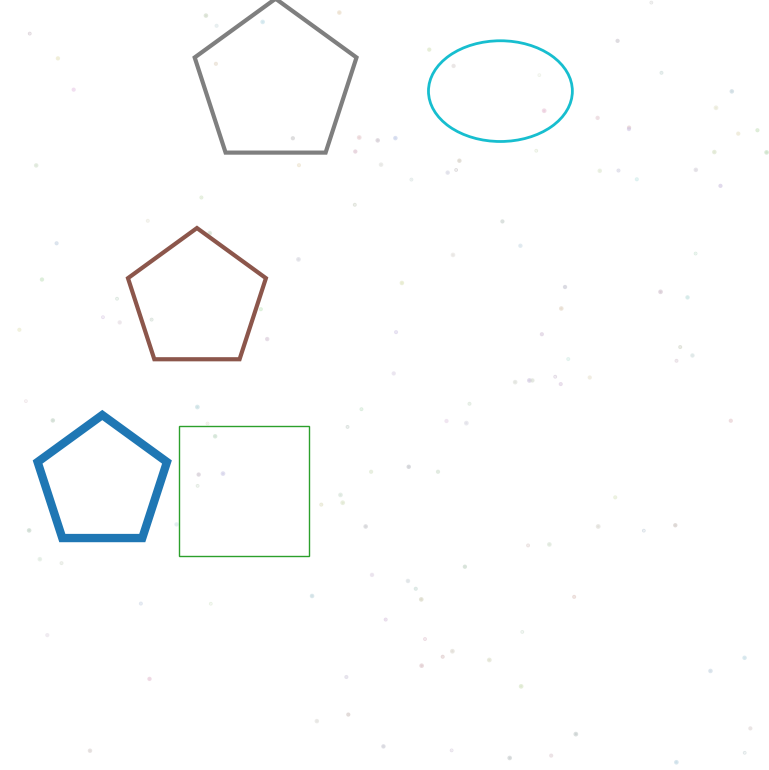[{"shape": "pentagon", "thickness": 3, "radius": 0.44, "center": [0.133, 0.373]}, {"shape": "square", "thickness": 0.5, "radius": 0.42, "center": [0.317, 0.362]}, {"shape": "pentagon", "thickness": 1.5, "radius": 0.47, "center": [0.256, 0.61]}, {"shape": "pentagon", "thickness": 1.5, "radius": 0.55, "center": [0.358, 0.891]}, {"shape": "oval", "thickness": 1, "radius": 0.47, "center": [0.65, 0.882]}]